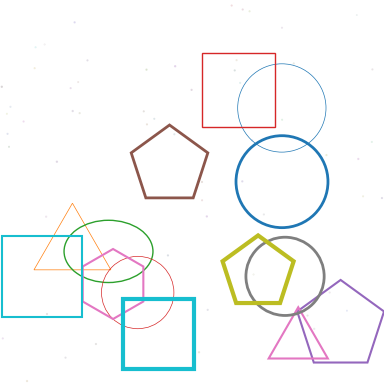[{"shape": "circle", "thickness": 2, "radius": 0.6, "center": [0.732, 0.528]}, {"shape": "circle", "thickness": 0.5, "radius": 0.57, "center": [0.732, 0.72]}, {"shape": "triangle", "thickness": 0.5, "radius": 0.58, "center": [0.188, 0.357]}, {"shape": "oval", "thickness": 1, "radius": 0.58, "center": [0.282, 0.347]}, {"shape": "square", "thickness": 1, "radius": 0.48, "center": [0.619, 0.767]}, {"shape": "circle", "thickness": 0.5, "radius": 0.47, "center": [0.358, 0.24]}, {"shape": "pentagon", "thickness": 1.5, "radius": 0.59, "center": [0.885, 0.154]}, {"shape": "pentagon", "thickness": 2, "radius": 0.52, "center": [0.44, 0.571]}, {"shape": "hexagon", "thickness": 1.5, "radius": 0.45, "center": [0.294, 0.262]}, {"shape": "triangle", "thickness": 1.5, "radius": 0.44, "center": [0.775, 0.113]}, {"shape": "circle", "thickness": 2, "radius": 0.51, "center": [0.74, 0.282]}, {"shape": "pentagon", "thickness": 3, "radius": 0.49, "center": [0.67, 0.291]}, {"shape": "square", "thickness": 3, "radius": 0.46, "center": [0.412, 0.132]}, {"shape": "square", "thickness": 1.5, "radius": 0.52, "center": [0.109, 0.281]}]